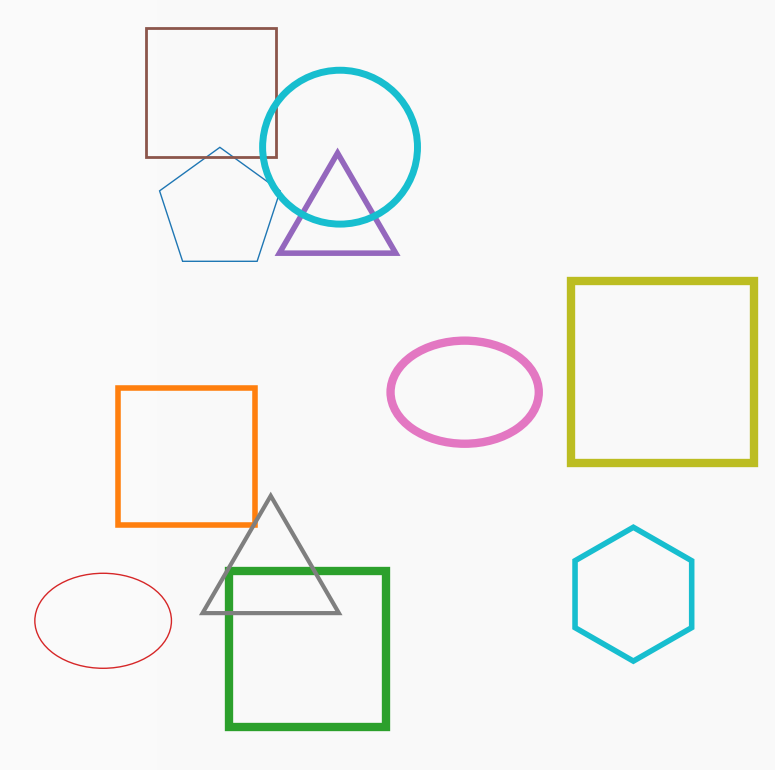[{"shape": "pentagon", "thickness": 0.5, "radius": 0.41, "center": [0.284, 0.727]}, {"shape": "square", "thickness": 2, "radius": 0.44, "center": [0.241, 0.407]}, {"shape": "square", "thickness": 3, "radius": 0.51, "center": [0.397, 0.158]}, {"shape": "oval", "thickness": 0.5, "radius": 0.44, "center": [0.133, 0.194]}, {"shape": "triangle", "thickness": 2, "radius": 0.43, "center": [0.436, 0.715]}, {"shape": "square", "thickness": 1, "radius": 0.42, "center": [0.272, 0.88]}, {"shape": "oval", "thickness": 3, "radius": 0.48, "center": [0.6, 0.491]}, {"shape": "triangle", "thickness": 1.5, "radius": 0.51, "center": [0.349, 0.255]}, {"shape": "square", "thickness": 3, "radius": 0.59, "center": [0.855, 0.517]}, {"shape": "hexagon", "thickness": 2, "radius": 0.43, "center": [0.817, 0.228]}, {"shape": "circle", "thickness": 2.5, "radius": 0.5, "center": [0.439, 0.809]}]